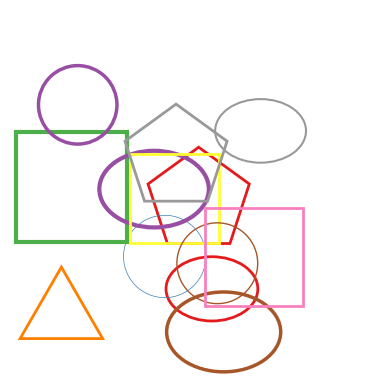[{"shape": "pentagon", "thickness": 2, "radius": 0.69, "center": [0.516, 0.479]}, {"shape": "oval", "thickness": 2, "radius": 0.6, "center": [0.55, 0.25]}, {"shape": "circle", "thickness": 0.5, "radius": 0.53, "center": [0.428, 0.334]}, {"shape": "square", "thickness": 3, "radius": 0.72, "center": [0.186, 0.514]}, {"shape": "circle", "thickness": 2.5, "radius": 0.51, "center": [0.202, 0.728]}, {"shape": "oval", "thickness": 3, "radius": 0.71, "center": [0.4, 0.509]}, {"shape": "triangle", "thickness": 2, "radius": 0.62, "center": [0.159, 0.182]}, {"shape": "square", "thickness": 2, "radius": 0.57, "center": [0.453, 0.485]}, {"shape": "circle", "thickness": 1, "radius": 0.52, "center": [0.564, 0.316]}, {"shape": "oval", "thickness": 2.5, "radius": 0.74, "center": [0.581, 0.138]}, {"shape": "square", "thickness": 2, "radius": 0.64, "center": [0.66, 0.334]}, {"shape": "pentagon", "thickness": 2, "radius": 0.7, "center": [0.457, 0.59]}, {"shape": "oval", "thickness": 1.5, "radius": 0.59, "center": [0.677, 0.66]}]